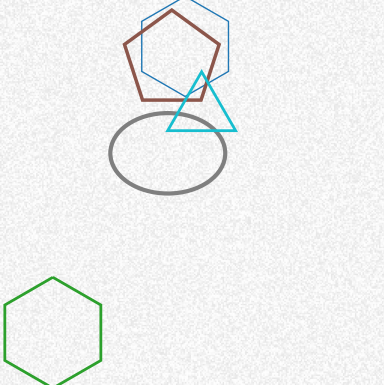[{"shape": "hexagon", "thickness": 1, "radius": 0.65, "center": [0.481, 0.88]}, {"shape": "hexagon", "thickness": 2, "radius": 0.72, "center": [0.137, 0.136]}, {"shape": "pentagon", "thickness": 2.5, "radius": 0.65, "center": [0.446, 0.845]}, {"shape": "oval", "thickness": 3, "radius": 0.75, "center": [0.436, 0.602]}, {"shape": "triangle", "thickness": 2, "radius": 0.51, "center": [0.524, 0.712]}]